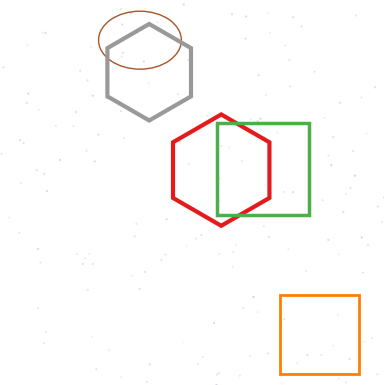[{"shape": "hexagon", "thickness": 3, "radius": 0.72, "center": [0.575, 0.558]}, {"shape": "square", "thickness": 2.5, "radius": 0.6, "center": [0.683, 0.561]}, {"shape": "square", "thickness": 2, "radius": 0.51, "center": [0.829, 0.131]}, {"shape": "oval", "thickness": 1, "radius": 0.54, "center": [0.364, 0.896]}, {"shape": "hexagon", "thickness": 3, "radius": 0.63, "center": [0.388, 0.812]}]